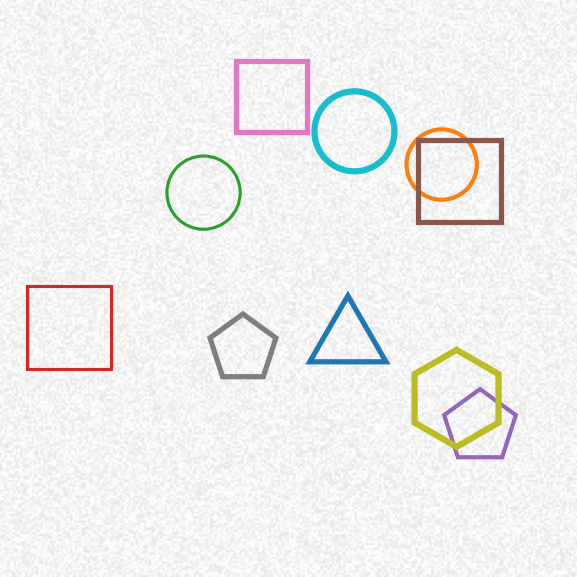[{"shape": "triangle", "thickness": 2.5, "radius": 0.38, "center": [0.602, 0.411]}, {"shape": "circle", "thickness": 2, "radius": 0.3, "center": [0.765, 0.714]}, {"shape": "circle", "thickness": 1.5, "radius": 0.32, "center": [0.352, 0.666]}, {"shape": "square", "thickness": 1.5, "radius": 0.36, "center": [0.12, 0.432]}, {"shape": "pentagon", "thickness": 2, "radius": 0.33, "center": [0.831, 0.26]}, {"shape": "square", "thickness": 2.5, "radius": 0.36, "center": [0.795, 0.686]}, {"shape": "square", "thickness": 2.5, "radius": 0.31, "center": [0.47, 0.832]}, {"shape": "pentagon", "thickness": 2.5, "radius": 0.3, "center": [0.421, 0.395]}, {"shape": "hexagon", "thickness": 3, "radius": 0.42, "center": [0.791, 0.309]}, {"shape": "circle", "thickness": 3, "radius": 0.35, "center": [0.614, 0.772]}]